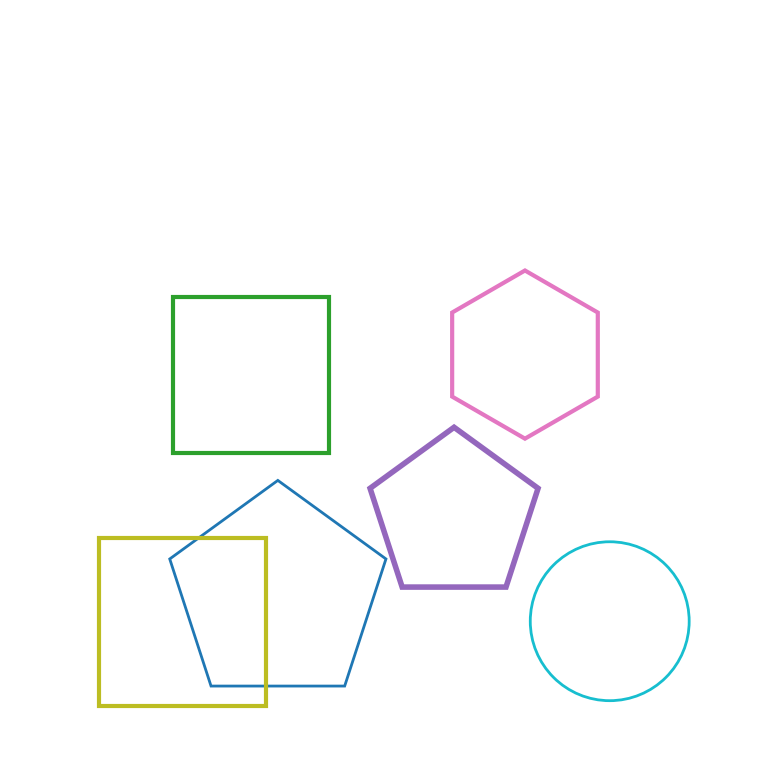[{"shape": "pentagon", "thickness": 1, "radius": 0.74, "center": [0.361, 0.228]}, {"shape": "square", "thickness": 1.5, "radius": 0.51, "center": [0.327, 0.513]}, {"shape": "pentagon", "thickness": 2, "radius": 0.57, "center": [0.59, 0.33]}, {"shape": "hexagon", "thickness": 1.5, "radius": 0.55, "center": [0.682, 0.54]}, {"shape": "square", "thickness": 1.5, "radius": 0.54, "center": [0.237, 0.192]}, {"shape": "circle", "thickness": 1, "radius": 0.52, "center": [0.792, 0.193]}]